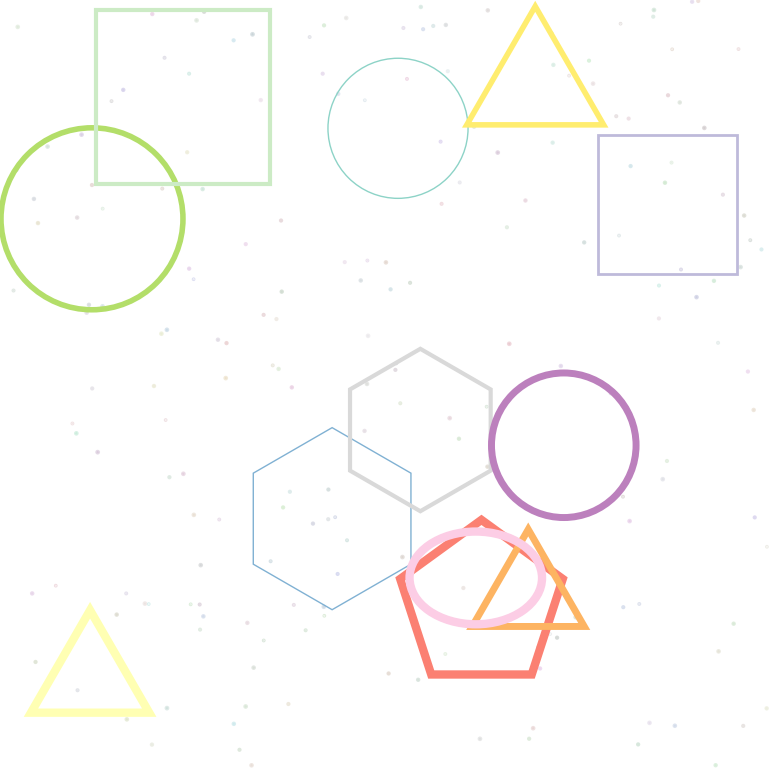[{"shape": "circle", "thickness": 0.5, "radius": 0.45, "center": [0.517, 0.833]}, {"shape": "triangle", "thickness": 3, "radius": 0.44, "center": [0.117, 0.119]}, {"shape": "square", "thickness": 1, "radius": 0.45, "center": [0.867, 0.734]}, {"shape": "pentagon", "thickness": 3, "radius": 0.56, "center": [0.625, 0.214]}, {"shape": "hexagon", "thickness": 0.5, "radius": 0.59, "center": [0.431, 0.326]}, {"shape": "triangle", "thickness": 2.5, "radius": 0.42, "center": [0.686, 0.228]}, {"shape": "circle", "thickness": 2, "radius": 0.59, "center": [0.119, 0.716]}, {"shape": "oval", "thickness": 3, "radius": 0.43, "center": [0.618, 0.249]}, {"shape": "hexagon", "thickness": 1.5, "radius": 0.53, "center": [0.546, 0.442]}, {"shape": "circle", "thickness": 2.5, "radius": 0.47, "center": [0.732, 0.422]}, {"shape": "square", "thickness": 1.5, "radius": 0.56, "center": [0.238, 0.874]}, {"shape": "triangle", "thickness": 2, "radius": 0.51, "center": [0.695, 0.889]}]